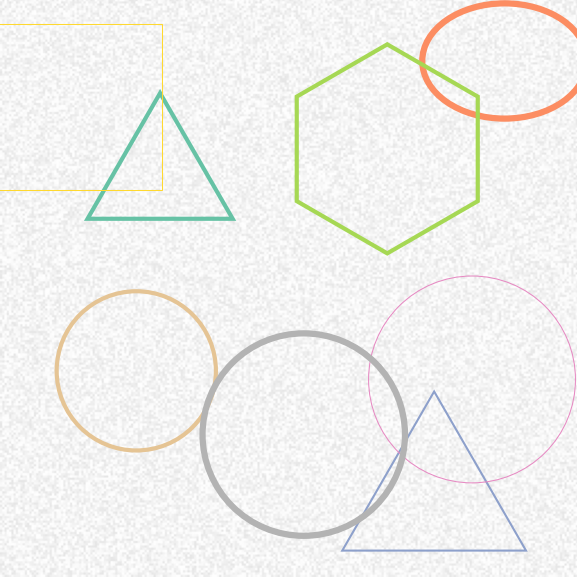[{"shape": "triangle", "thickness": 2, "radius": 0.73, "center": [0.277, 0.693]}, {"shape": "oval", "thickness": 3, "radius": 0.71, "center": [0.874, 0.894]}, {"shape": "triangle", "thickness": 1, "radius": 0.92, "center": [0.752, 0.138]}, {"shape": "circle", "thickness": 0.5, "radius": 0.9, "center": [0.817, 0.342]}, {"shape": "hexagon", "thickness": 2, "radius": 0.9, "center": [0.671, 0.741]}, {"shape": "square", "thickness": 0.5, "radius": 0.72, "center": [0.137, 0.814]}, {"shape": "circle", "thickness": 2, "radius": 0.69, "center": [0.236, 0.357]}, {"shape": "circle", "thickness": 3, "radius": 0.88, "center": [0.526, 0.247]}]